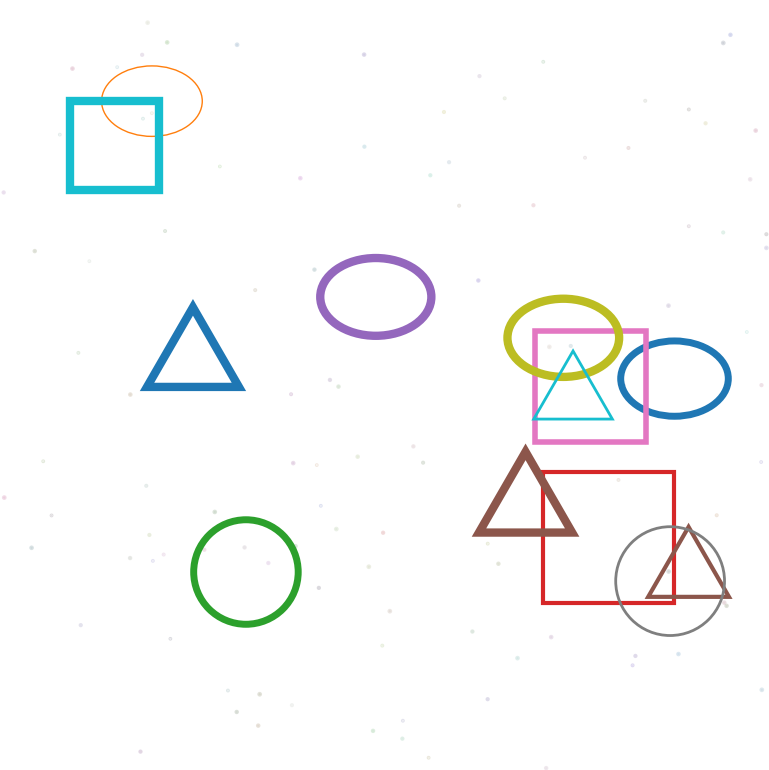[{"shape": "triangle", "thickness": 3, "radius": 0.34, "center": [0.251, 0.532]}, {"shape": "oval", "thickness": 2.5, "radius": 0.35, "center": [0.876, 0.508]}, {"shape": "oval", "thickness": 0.5, "radius": 0.33, "center": [0.197, 0.869]}, {"shape": "circle", "thickness": 2.5, "radius": 0.34, "center": [0.319, 0.257]}, {"shape": "square", "thickness": 1.5, "radius": 0.43, "center": [0.79, 0.302]}, {"shape": "oval", "thickness": 3, "radius": 0.36, "center": [0.488, 0.614]}, {"shape": "triangle", "thickness": 3, "radius": 0.35, "center": [0.683, 0.343]}, {"shape": "triangle", "thickness": 1.5, "radius": 0.3, "center": [0.894, 0.255]}, {"shape": "square", "thickness": 2, "radius": 0.36, "center": [0.767, 0.498]}, {"shape": "circle", "thickness": 1, "radius": 0.35, "center": [0.87, 0.245]}, {"shape": "oval", "thickness": 3, "radius": 0.36, "center": [0.732, 0.561]}, {"shape": "square", "thickness": 3, "radius": 0.29, "center": [0.149, 0.811]}, {"shape": "triangle", "thickness": 1, "radius": 0.29, "center": [0.744, 0.485]}]